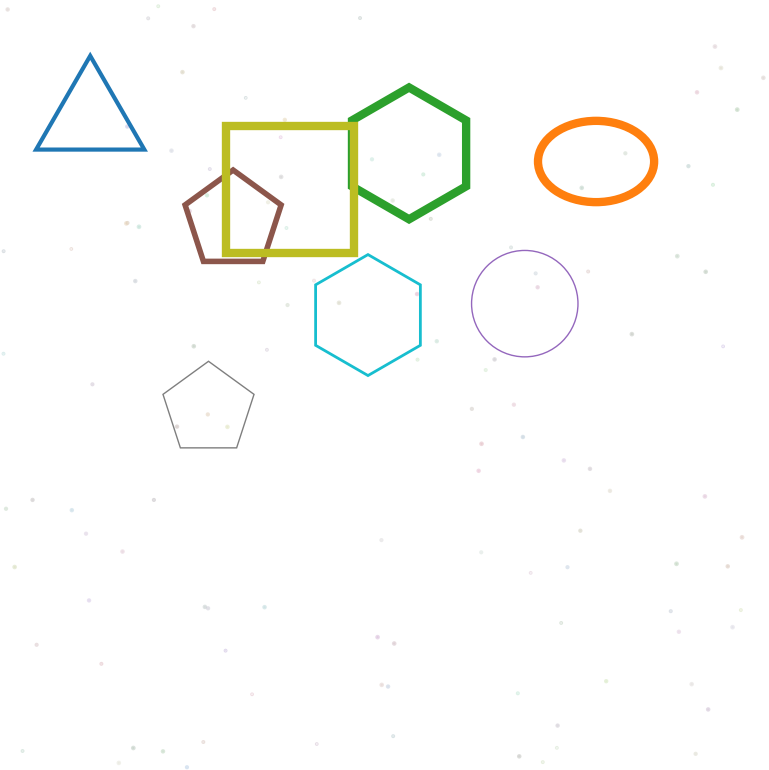[{"shape": "triangle", "thickness": 1.5, "radius": 0.41, "center": [0.117, 0.846]}, {"shape": "oval", "thickness": 3, "radius": 0.38, "center": [0.774, 0.79]}, {"shape": "hexagon", "thickness": 3, "radius": 0.43, "center": [0.531, 0.801]}, {"shape": "circle", "thickness": 0.5, "radius": 0.35, "center": [0.682, 0.606]}, {"shape": "pentagon", "thickness": 2, "radius": 0.33, "center": [0.303, 0.714]}, {"shape": "pentagon", "thickness": 0.5, "radius": 0.31, "center": [0.271, 0.469]}, {"shape": "square", "thickness": 3, "radius": 0.41, "center": [0.376, 0.754]}, {"shape": "hexagon", "thickness": 1, "radius": 0.39, "center": [0.478, 0.591]}]